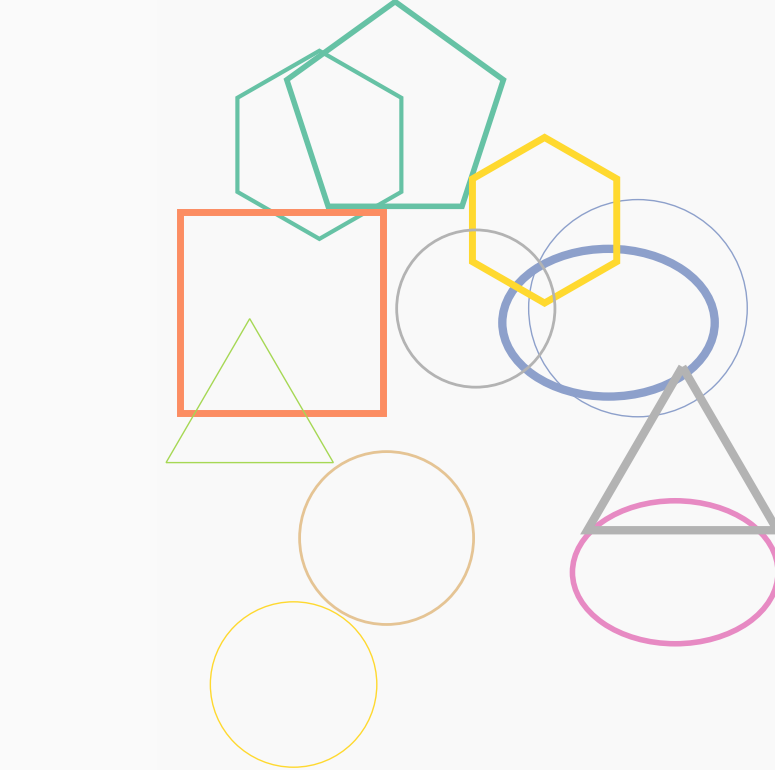[{"shape": "pentagon", "thickness": 2, "radius": 0.73, "center": [0.51, 0.851]}, {"shape": "hexagon", "thickness": 1.5, "radius": 0.61, "center": [0.412, 0.812]}, {"shape": "square", "thickness": 2.5, "radius": 0.65, "center": [0.363, 0.594]}, {"shape": "circle", "thickness": 0.5, "radius": 0.71, "center": [0.823, 0.6]}, {"shape": "oval", "thickness": 3, "radius": 0.69, "center": [0.785, 0.581]}, {"shape": "oval", "thickness": 2, "radius": 0.66, "center": [0.871, 0.257]}, {"shape": "triangle", "thickness": 0.5, "radius": 0.62, "center": [0.322, 0.462]}, {"shape": "hexagon", "thickness": 2.5, "radius": 0.54, "center": [0.703, 0.714]}, {"shape": "circle", "thickness": 0.5, "radius": 0.54, "center": [0.379, 0.111]}, {"shape": "circle", "thickness": 1, "radius": 0.56, "center": [0.499, 0.301]}, {"shape": "circle", "thickness": 1, "radius": 0.51, "center": [0.614, 0.599]}, {"shape": "triangle", "thickness": 3, "radius": 0.71, "center": [0.88, 0.382]}]